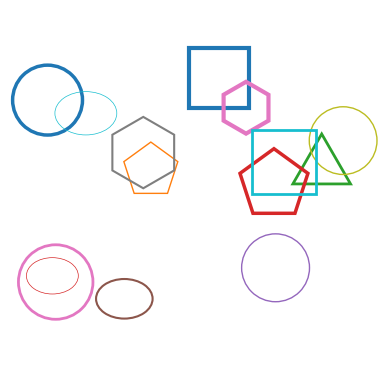[{"shape": "circle", "thickness": 2.5, "radius": 0.45, "center": [0.124, 0.74]}, {"shape": "square", "thickness": 3, "radius": 0.39, "center": [0.569, 0.797]}, {"shape": "pentagon", "thickness": 1, "radius": 0.37, "center": [0.392, 0.557]}, {"shape": "triangle", "thickness": 2, "radius": 0.43, "center": [0.836, 0.565]}, {"shape": "pentagon", "thickness": 2.5, "radius": 0.46, "center": [0.712, 0.521]}, {"shape": "oval", "thickness": 0.5, "radius": 0.34, "center": [0.136, 0.284]}, {"shape": "circle", "thickness": 1, "radius": 0.44, "center": [0.716, 0.304]}, {"shape": "oval", "thickness": 1.5, "radius": 0.37, "center": [0.323, 0.224]}, {"shape": "hexagon", "thickness": 3, "radius": 0.34, "center": [0.639, 0.72]}, {"shape": "circle", "thickness": 2, "radius": 0.48, "center": [0.145, 0.267]}, {"shape": "hexagon", "thickness": 1.5, "radius": 0.46, "center": [0.372, 0.604]}, {"shape": "circle", "thickness": 1, "radius": 0.44, "center": [0.891, 0.635]}, {"shape": "oval", "thickness": 0.5, "radius": 0.4, "center": [0.223, 0.706]}, {"shape": "square", "thickness": 2, "radius": 0.41, "center": [0.739, 0.58]}]